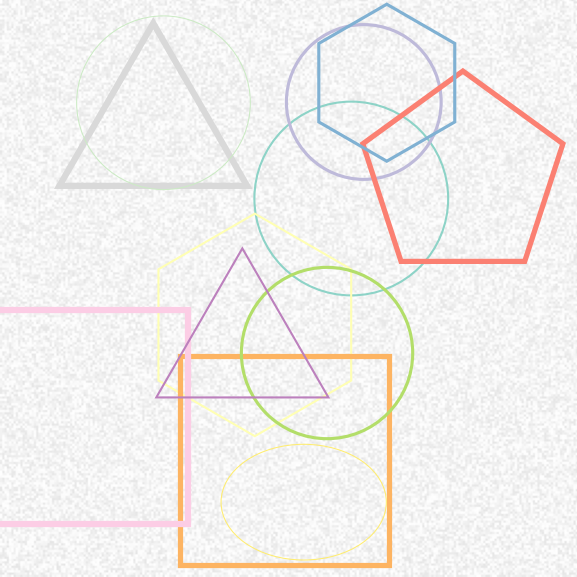[{"shape": "circle", "thickness": 1, "radius": 0.84, "center": [0.608, 0.655]}, {"shape": "hexagon", "thickness": 1, "radius": 0.96, "center": [0.441, 0.437]}, {"shape": "circle", "thickness": 1.5, "radius": 0.67, "center": [0.63, 0.823]}, {"shape": "pentagon", "thickness": 2.5, "radius": 0.91, "center": [0.801, 0.694]}, {"shape": "hexagon", "thickness": 1.5, "radius": 0.68, "center": [0.67, 0.856]}, {"shape": "square", "thickness": 2.5, "radius": 0.9, "center": [0.492, 0.201]}, {"shape": "circle", "thickness": 1.5, "radius": 0.74, "center": [0.566, 0.388]}, {"shape": "square", "thickness": 3, "radius": 0.92, "center": [0.141, 0.277]}, {"shape": "triangle", "thickness": 3, "radius": 0.94, "center": [0.265, 0.771]}, {"shape": "triangle", "thickness": 1, "radius": 0.86, "center": [0.42, 0.397]}, {"shape": "circle", "thickness": 0.5, "radius": 0.75, "center": [0.283, 0.821]}, {"shape": "oval", "thickness": 0.5, "radius": 0.72, "center": [0.526, 0.13]}]